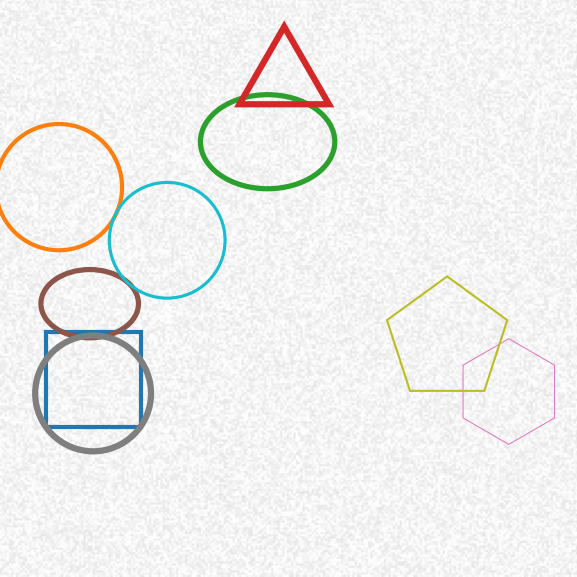[{"shape": "square", "thickness": 2, "radius": 0.41, "center": [0.162, 0.342]}, {"shape": "circle", "thickness": 2, "radius": 0.55, "center": [0.102, 0.675]}, {"shape": "oval", "thickness": 2.5, "radius": 0.58, "center": [0.463, 0.754]}, {"shape": "triangle", "thickness": 3, "radius": 0.45, "center": [0.492, 0.863]}, {"shape": "oval", "thickness": 2.5, "radius": 0.42, "center": [0.155, 0.473]}, {"shape": "hexagon", "thickness": 0.5, "radius": 0.46, "center": [0.881, 0.321]}, {"shape": "circle", "thickness": 3, "radius": 0.5, "center": [0.161, 0.318]}, {"shape": "pentagon", "thickness": 1, "radius": 0.55, "center": [0.774, 0.411]}, {"shape": "circle", "thickness": 1.5, "radius": 0.5, "center": [0.29, 0.583]}]